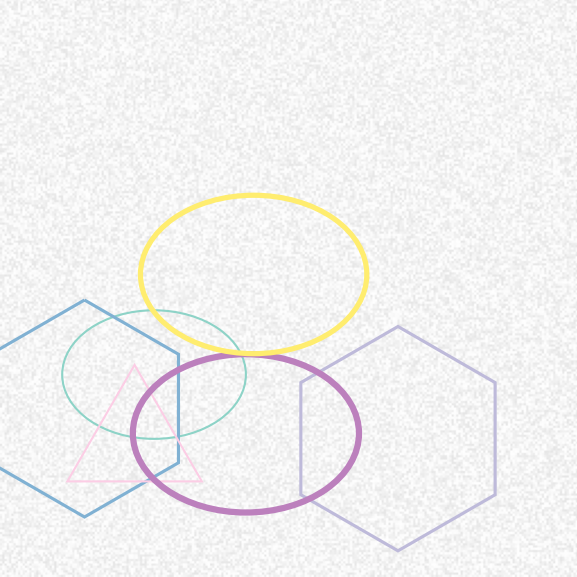[{"shape": "oval", "thickness": 1, "radius": 0.8, "center": [0.267, 0.351]}, {"shape": "hexagon", "thickness": 1.5, "radius": 0.97, "center": [0.689, 0.24]}, {"shape": "hexagon", "thickness": 1.5, "radius": 0.94, "center": [0.146, 0.292]}, {"shape": "triangle", "thickness": 1, "radius": 0.67, "center": [0.233, 0.233]}, {"shape": "oval", "thickness": 3, "radius": 0.98, "center": [0.426, 0.249]}, {"shape": "oval", "thickness": 2.5, "radius": 0.98, "center": [0.439, 0.524]}]